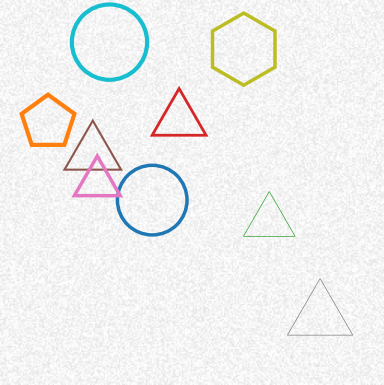[{"shape": "circle", "thickness": 2.5, "radius": 0.45, "center": [0.395, 0.48]}, {"shape": "pentagon", "thickness": 3, "radius": 0.36, "center": [0.125, 0.682]}, {"shape": "triangle", "thickness": 0.5, "radius": 0.39, "center": [0.699, 0.425]}, {"shape": "triangle", "thickness": 2, "radius": 0.4, "center": [0.465, 0.689]}, {"shape": "triangle", "thickness": 1.5, "radius": 0.42, "center": [0.241, 0.602]}, {"shape": "triangle", "thickness": 2.5, "radius": 0.34, "center": [0.253, 0.526]}, {"shape": "triangle", "thickness": 0.5, "radius": 0.49, "center": [0.831, 0.179]}, {"shape": "hexagon", "thickness": 2.5, "radius": 0.47, "center": [0.633, 0.872]}, {"shape": "circle", "thickness": 3, "radius": 0.49, "center": [0.284, 0.891]}]